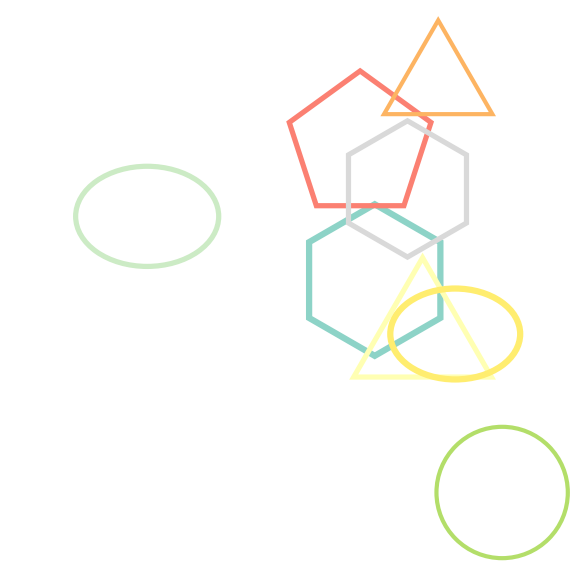[{"shape": "hexagon", "thickness": 3, "radius": 0.66, "center": [0.649, 0.514]}, {"shape": "triangle", "thickness": 2.5, "radius": 0.69, "center": [0.732, 0.415]}, {"shape": "pentagon", "thickness": 2.5, "radius": 0.65, "center": [0.624, 0.747]}, {"shape": "triangle", "thickness": 2, "radius": 0.54, "center": [0.759, 0.856]}, {"shape": "circle", "thickness": 2, "radius": 0.57, "center": [0.87, 0.146]}, {"shape": "hexagon", "thickness": 2.5, "radius": 0.59, "center": [0.706, 0.672]}, {"shape": "oval", "thickness": 2.5, "radius": 0.62, "center": [0.255, 0.625]}, {"shape": "oval", "thickness": 3, "radius": 0.56, "center": [0.788, 0.421]}]